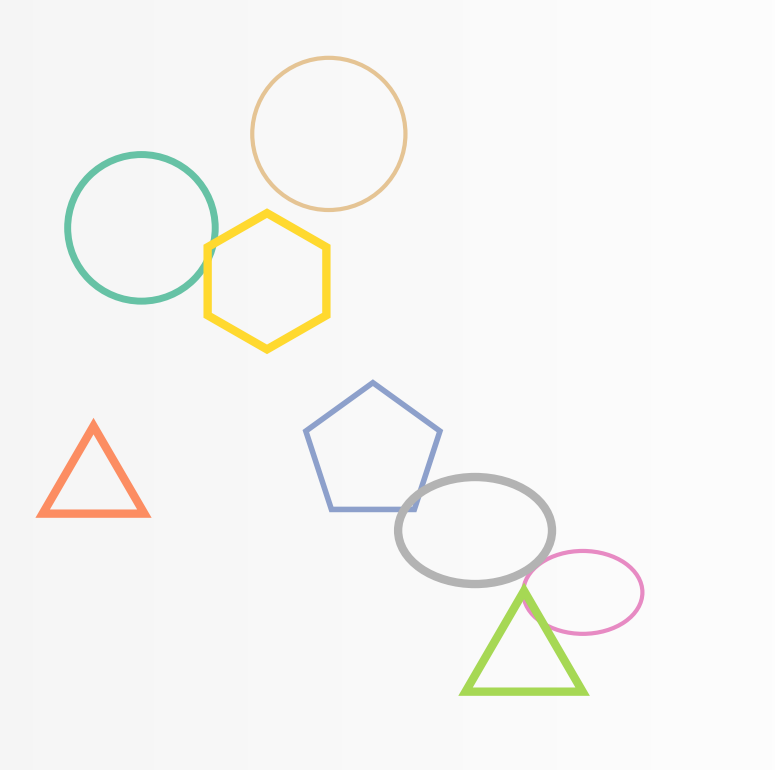[{"shape": "circle", "thickness": 2.5, "radius": 0.48, "center": [0.183, 0.704]}, {"shape": "triangle", "thickness": 3, "radius": 0.38, "center": [0.121, 0.371]}, {"shape": "pentagon", "thickness": 2, "radius": 0.46, "center": [0.481, 0.412]}, {"shape": "oval", "thickness": 1.5, "radius": 0.38, "center": [0.752, 0.231]}, {"shape": "triangle", "thickness": 3, "radius": 0.44, "center": [0.676, 0.145]}, {"shape": "hexagon", "thickness": 3, "radius": 0.44, "center": [0.345, 0.635]}, {"shape": "circle", "thickness": 1.5, "radius": 0.49, "center": [0.424, 0.826]}, {"shape": "oval", "thickness": 3, "radius": 0.5, "center": [0.613, 0.311]}]